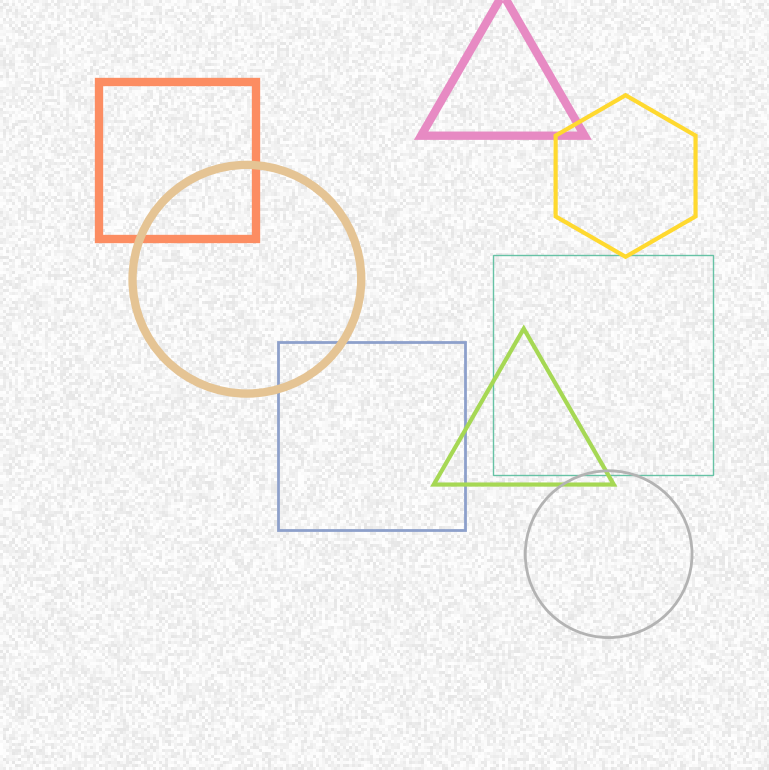[{"shape": "square", "thickness": 0.5, "radius": 0.71, "center": [0.783, 0.526]}, {"shape": "square", "thickness": 3, "radius": 0.51, "center": [0.23, 0.791]}, {"shape": "square", "thickness": 1, "radius": 0.61, "center": [0.482, 0.434]}, {"shape": "triangle", "thickness": 3, "radius": 0.61, "center": [0.653, 0.885]}, {"shape": "triangle", "thickness": 1.5, "radius": 0.67, "center": [0.68, 0.438]}, {"shape": "hexagon", "thickness": 1.5, "radius": 0.52, "center": [0.812, 0.771]}, {"shape": "circle", "thickness": 3, "radius": 0.74, "center": [0.321, 0.637]}, {"shape": "circle", "thickness": 1, "radius": 0.54, "center": [0.79, 0.28]}]